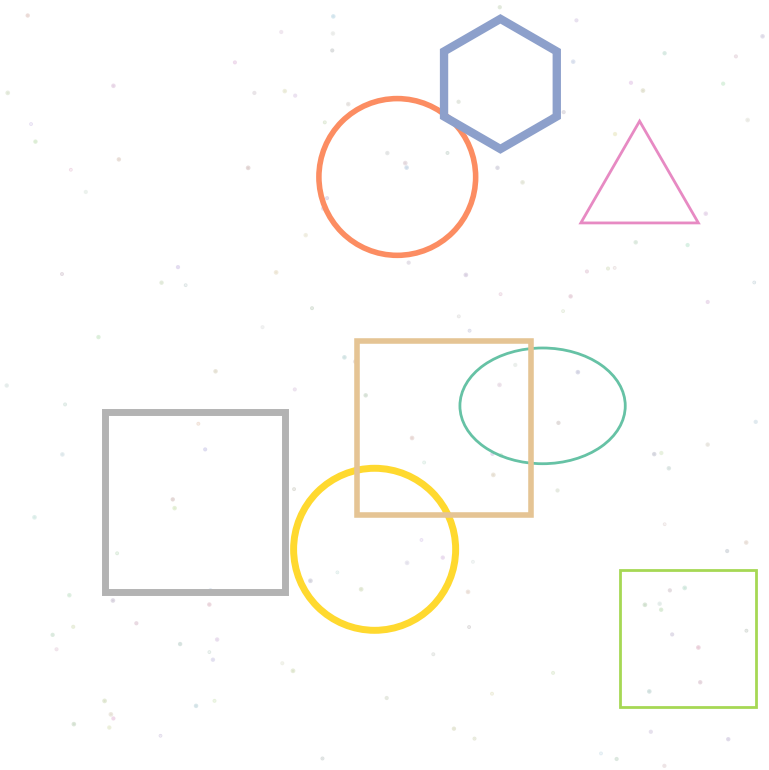[{"shape": "oval", "thickness": 1, "radius": 0.54, "center": [0.705, 0.473]}, {"shape": "circle", "thickness": 2, "radius": 0.51, "center": [0.516, 0.77]}, {"shape": "hexagon", "thickness": 3, "radius": 0.42, "center": [0.65, 0.891]}, {"shape": "triangle", "thickness": 1, "radius": 0.44, "center": [0.831, 0.755]}, {"shape": "square", "thickness": 1, "radius": 0.44, "center": [0.894, 0.171]}, {"shape": "circle", "thickness": 2.5, "radius": 0.53, "center": [0.487, 0.287]}, {"shape": "square", "thickness": 2, "radius": 0.57, "center": [0.577, 0.444]}, {"shape": "square", "thickness": 2.5, "radius": 0.58, "center": [0.253, 0.348]}]